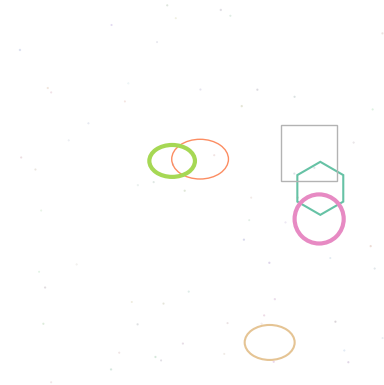[{"shape": "hexagon", "thickness": 1.5, "radius": 0.34, "center": [0.832, 0.511]}, {"shape": "oval", "thickness": 1, "radius": 0.37, "center": [0.52, 0.587]}, {"shape": "circle", "thickness": 3, "radius": 0.32, "center": [0.829, 0.431]}, {"shape": "oval", "thickness": 3, "radius": 0.3, "center": [0.447, 0.582]}, {"shape": "oval", "thickness": 1.5, "radius": 0.32, "center": [0.7, 0.111]}, {"shape": "square", "thickness": 1, "radius": 0.36, "center": [0.803, 0.603]}]